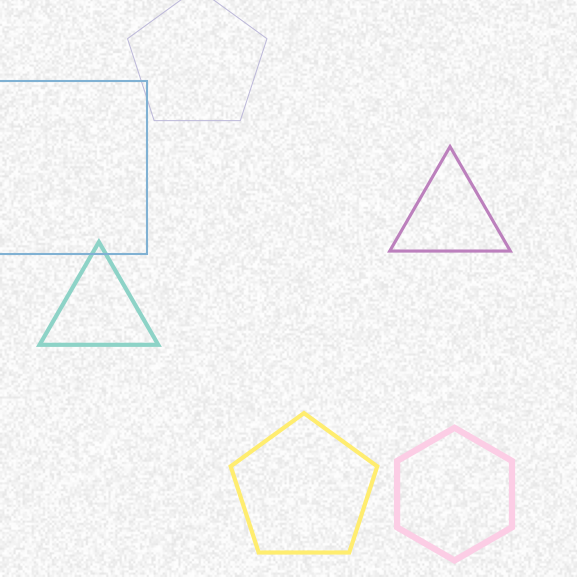[{"shape": "triangle", "thickness": 2, "radius": 0.59, "center": [0.171, 0.461]}, {"shape": "pentagon", "thickness": 0.5, "radius": 0.63, "center": [0.342, 0.893]}, {"shape": "square", "thickness": 1, "radius": 0.75, "center": [0.105, 0.71]}, {"shape": "hexagon", "thickness": 3, "radius": 0.57, "center": [0.787, 0.144]}, {"shape": "triangle", "thickness": 1.5, "radius": 0.6, "center": [0.779, 0.625]}, {"shape": "pentagon", "thickness": 2, "radius": 0.67, "center": [0.526, 0.15]}]